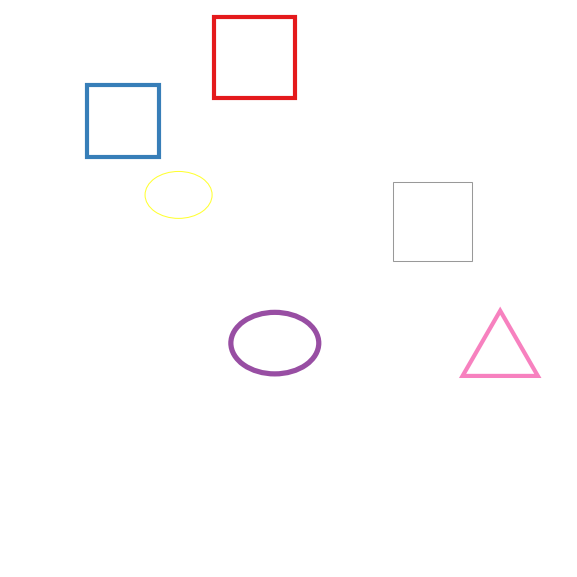[{"shape": "square", "thickness": 2, "radius": 0.35, "center": [0.441, 0.899]}, {"shape": "square", "thickness": 2, "radius": 0.31, "center": [0.213, 0.79]}, {"shape": "oval", "thickness": 2.5, "radius": 0.38, "center": [0.476, 0.405]}, {"shape": "oval", "thickness": 0.5, "radius": 0.29, "center": [0.309, 0.662]}, {"shape": "triangle", "thickness": 2, "radius": 0.38, "center": [0.866, 0.386]}, {"shape": "square", "thickness": 0.5, "radius": 0.34, "center": [0.749, 0.616]}]